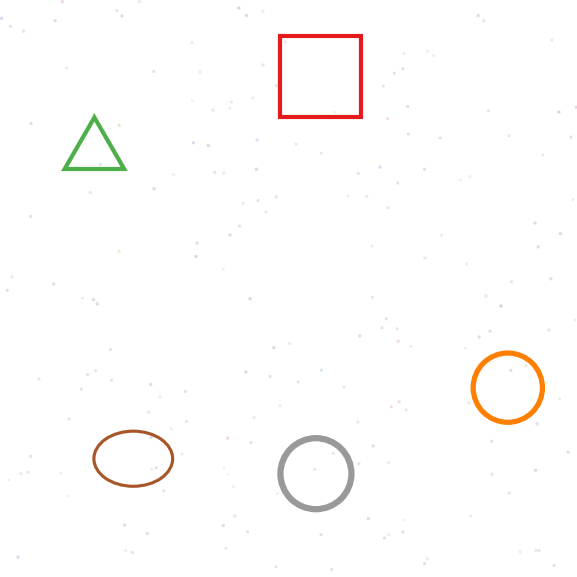[{"shape": "square", "thickness": 2, "radius": 0.35, "center": [0.555, 0.866]}, {"shape": "triangle", "thickness": 2, "radius": 0.3, "center": [0.163, 0.736]}, {"shape": "circle", "thickness": 2.5, "radius": 0.3, "center": [0.879, 0.328]}, {"shape": "oval", "thickness": 1.5, "radius": 0.34, "center": [0.231, 0.205]}, {"shape": "circle", "thickness": 3, "radius": 0.31, "center": [0.547, 0.179]}]